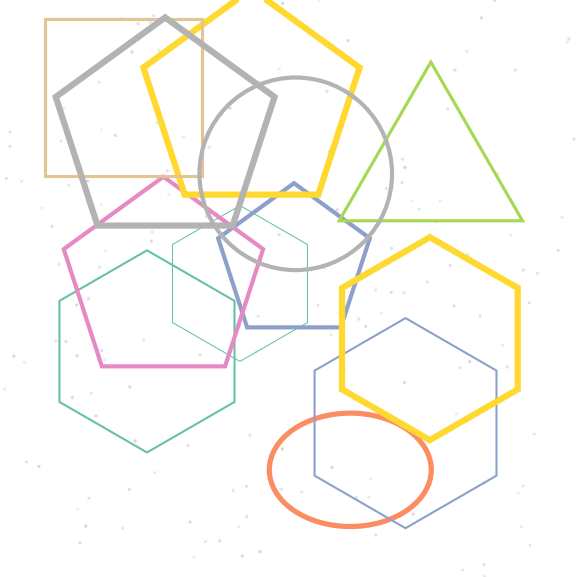[{"shape": "hexagon", "thickness": 1, "radius": 0.88, "center": [0.255, 0.391]}, {"shape": "hexagon", "thickness": 0.5, "radius": 0.67, "center": [0.416, 0.508]}, {"shape": "oval", "thickness": 2.5, "radius": 0.7, "center": [0.607, 0.186]}, {"shape": "hexagon", "thickness": 1, "radius": 0.91, "center": [0.702, 0.266]}, {"shape": "pentagon", "thickness": 2, "radius": 0.69, "center": [0.509, 0.544]}, {"shape": "pentagon", "thickness": 2, "radius": 0.91, "center": [0.283, 0.512]}, {"shape": "triangle", "thickness": 1.5, "radius": 0.92, "center": [0.746, 0.708]}, {"shape": "hexagon", "thickness": 3, "radius": 0.88, "center": [0.744, 0.413]}, {"shape": "pentagon", "thickness": 3, "radius": 0.98, "center": [0.435, 0.821]}, {"shape": "square", "thickness": 1.5, "radius": 0.68, "center": [0.214, 0.831]}, {"shape": "pentagon", "thickness": 3, "radius": 1.0, "center": [0.286, 0.77]}, {"shape": "circle", "thickness": 2, "radius": 0.83, "center": [0.512, 0.698]}]